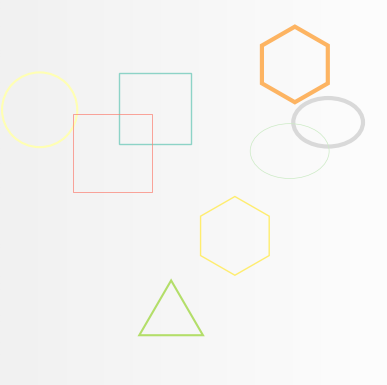[{"shape": "square", "thickness": 1, "radius": 0.46, "center": [0.4, 0.719]}, {"shape": "circle", "thickness": 1.5, "radius": 0.49, "center": [0.102, 0.715]}, {"shape": "square", "thickness": 0.5, "radius": 0.5, "center": [0.29, 0.603]}, {"shape": "hexagon", "thickness": 3, "radius": 0.49, "center": [0.761, 0.833]}, {"shape": "triangle", "thickness": 1.5, "radius": 0.47, "center": [0.442, 0.177]}, {"shape": "oval", "thickness": 3, "radius": 0.45, "center": [0.847, 0.682]}, {"shape": "oval", "thickness": 0.5, "radius": 0.51, "center": [0.748, 0.608]}, {"shape": "hexagon", "thickness": 1, "radius": 0.51, "center": [0.606, 0.387]}]